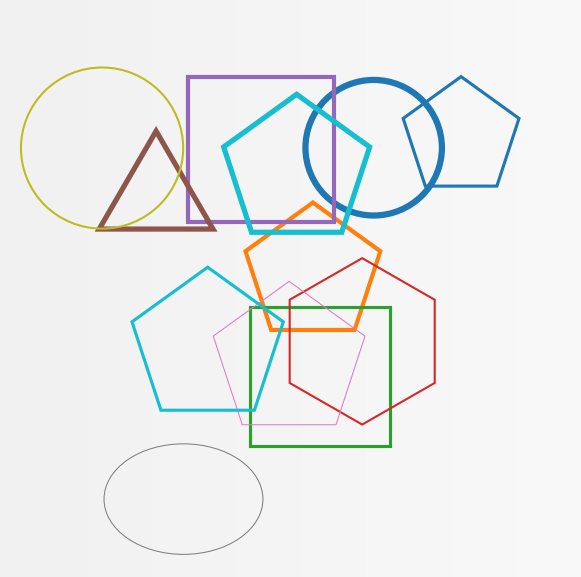[{"shape": "pentagon", "thickness": 1.5, "radius": 0.52, "center": [0.793, 0.762]}, {"shape": "circle", "thickness": 3, "radius": 0.59, "center": [0.643, 0.743]}, {"shape": "pentagon", "thickness": 2, "radius": 0.61, "center": [0.538, 0.526]}, {"shape": "square", "thickness": 1.5, "radius": 0.6, "center": [0.55, 0.347]}, {"shape": "hexagon", "thickness": 1, "radius": 0.72, "center": [0.623, 0.408]}, {"shape": "square", "thickness": 2, "radius": 0.63, "center": [0.449, 0.741]}, {"shape": "triangle", "thickness": 2.5, "radius": 0.57, "center": [0.269, 0.659]}, {"shape": "pentagon", "thickness": 0.5, "radius": 0.69, "center": [0.497, 0.375]}, {"shape": "oval", "thickness": 0.5, "radius": 0.68, "center": [0.316, 0.135]}, {"shape": "circle", "thickness": 1, "radius": 0.7, "center": [0.176, 0.743]}, {"shape": "pentagon", "thickness": 1.5, "radius": 0.68, "center": [0.357, 0.4]}, {"shape": "pentagon", "thickness": 2.5, "radius": 0.66, "center": [0.51, 0.704]}]